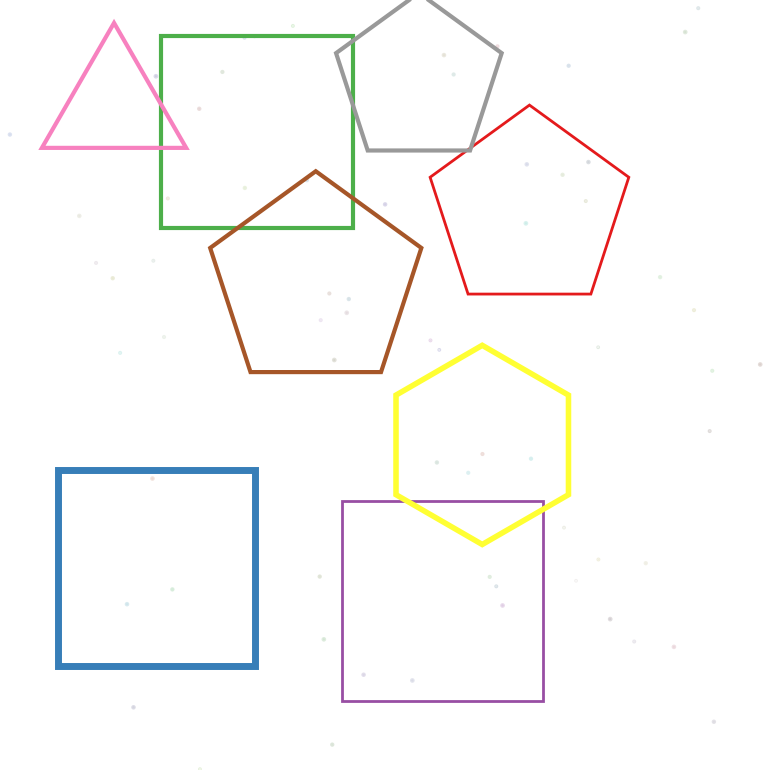[{"shape": "pentagon", "thickness": 1, "radius": 0.68, "center": [0.688, 0.728]}, {"shape": "square", "thickness": 2.5, "radius": 0.64, "center": [0.203, 0.262]}, {"shape": "square", "thickness": 1.5, "radius": 0.62, "center": [0.334, 0.828]}, {"shape": "square", "thickness": 1, "radius": 0.65, "center": [0.574, 0.22]}, {"shape": "hexagon", "thickness": 2, "radius": 0.65, "center": [0.626, 0.422]}, {"shape": "pentagon", "thickness": 1.5, "radius": 0.72, "center": [0.41, 0.633]}, {"shape": "triangle", "thickness": 1.5, "radius": 0.54, "center": [0.148, 0.862]}, {"shape": "pentagon", "thickness": 1.5, "radius": 0.57, "center": [0.544, 0.896]}]